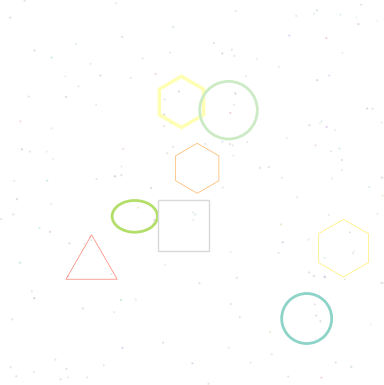[{"shape": "circle", "thickness": 2, "radius": 0.32, "center": [0.797, 0.173]}, {"shape": "hexagon", "thickness": 2.5, "radius": 0.33, "center": [0.471, 0.735]}, {"shape": "triangle", "thickness": 0.5, "radius": 0.38, "center": [0.238, 0.313]}, {"shape": "hexagon", "thickness": 0.5, "radius": 0.32, "center": [0.512, 0.563]}, {"shape": "oval", "thickness": 2, "radius": 0.29, "center": [0.35, 0.438]}, {"shape": "square", "thickness": 1, "radius": 0.33, "center": [0.477, 0.415]}, {"shape": "circle", "thickness": 2, "radius": 0.37, "center": [0.594, 0.714]}, {"shape": "hexagon", "thickness": 0.5, "radius": 0.37, "center": [0.892, 0.355]}]